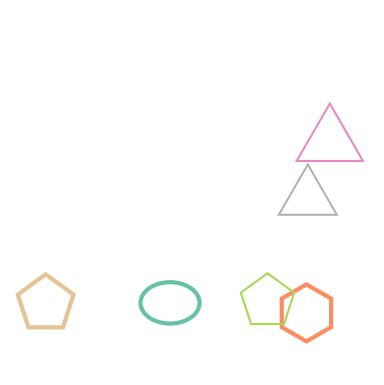[{"shape": "oval", "thickness": 3, "radius": 0.38, "center": [0.442, 0.213]}, {"shape": "hexagon", "thickness": 3, "radius": 0.37, "center": [0.796, 0.187]}, {"shape": "triangle", "thickness": 1.5, "radius": 0.5, "center": [0.857, 0.632]}, {"shape": "pentagon", "thickness": 1.5, "radius": 0.36, "center": [0.695, 0.217]}, {"shape": "pentagon", "thickness": 3, "radius": 0.38, "center": [0.119, 0.211]}, {"shape": "triangle", "thickness": 1.5, "radius": 0.44, "center": [0.8, 0.486]}]